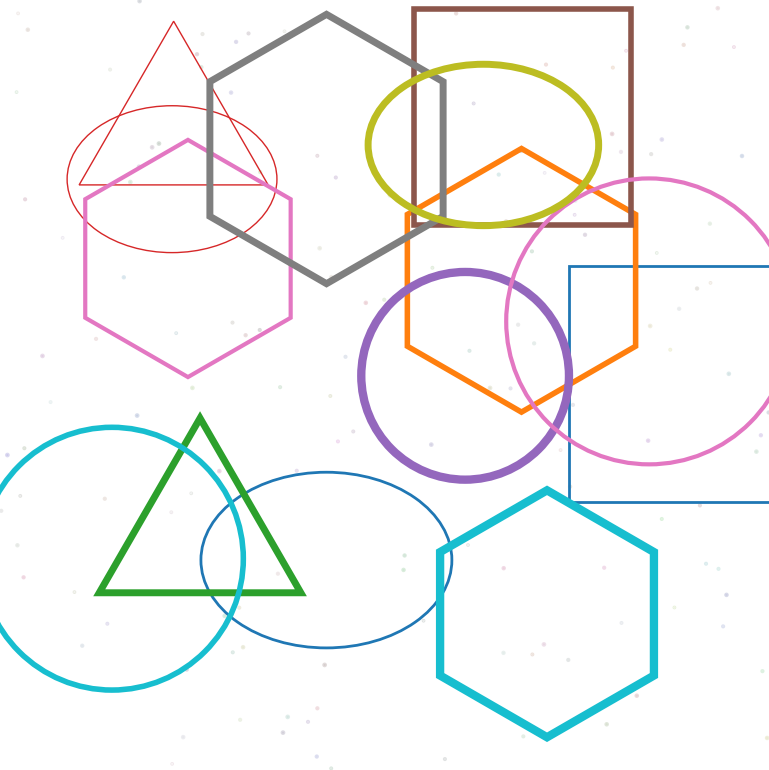[{"shape": "square", "thickness": 1, "radius": 0.76, "center": [0.891, 0.501]}, {"shape": "oval", "thickness": 1, "radius": 0.81, "center": [0.424, 0.273]}, {"shape": "hexagon", "thickness": 2, "radius": 0.86, "center": [0.677, 0.636]}, {"shape": "triangle", "thickness": 2.5, "radius": 0.76, "center": [0.26, 0.306]}, {"shape": "oval", "thickness": 0.5, "radius": 0.68, "center": [0.223, 0.767]}, {"shape": "triangle", "thickness": 0.5, "radius": 0.71, "center": [0.225, 0.831]}, {"shape": "circle", "thickness": 3, "radius": 0.67, "center": [0.604, 0.512]}, {"shape": "square", "thickness": 2, "radius": 0.7, "center": [0.678, 0.848]}, {"shape": "circle", "thickness": 1.5, "radius": 0.93, "center": [0.843, 0.583]}, {"shape": "hexagon", "thickness": 1.5, "radius": 0.77, "center": [0.244, 0.664]}, {"shape": "hexagon", "thickness": 2.5, "radius": 0.87, "center": [0.424, 0.806]}, {"shape": "oval", "thickness": 2.5, "radius": 0.75, "center": [0.628, 0.812]}, {"shape": "circle", "thickness": 2, "radius": 0.85, "center": [0.145, 0.274]}, {"shape": "hexagon", "thickness": 3, "radius": 0.8, "center": [0.71, 0.203]}]